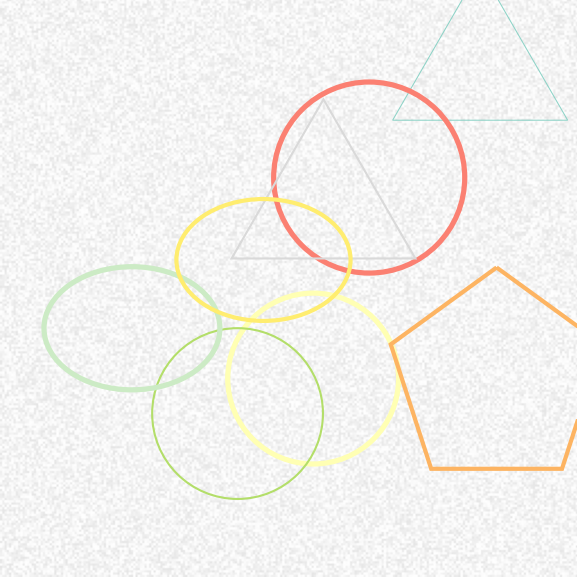[{"shape": "triangle", "thickness": 0.5, "radius": 0.87, "center": [0.831, 0.878]}, {"shape": "circle", "thickness": 2.5, "radius": 0.74, "center": [0.542, 0.344]}, {"shape": "circle", "thickness": 2.5, "radius": 0.83, "center": [0.639, 0.692]}, {"shape": "pentagon", "thickness": 2, "radius": 0.96, "center": [0.86, 0.343]}, {"shape": "circle", "thickness": 1, "radius": 0.74, "center": [0.411, 0.283]}, {"shape": "triangle", "thickness": 1, "radius": 0.92, "center": [0.56, 0.643]}, {"shape": "oval", "thickness": 2.5, "radius": 0.76, "center": [0.228, 0.431]}, {"shape": "oval", "thickness": 2, "radius": 0.75, "center": [0.456, 0.549]}]